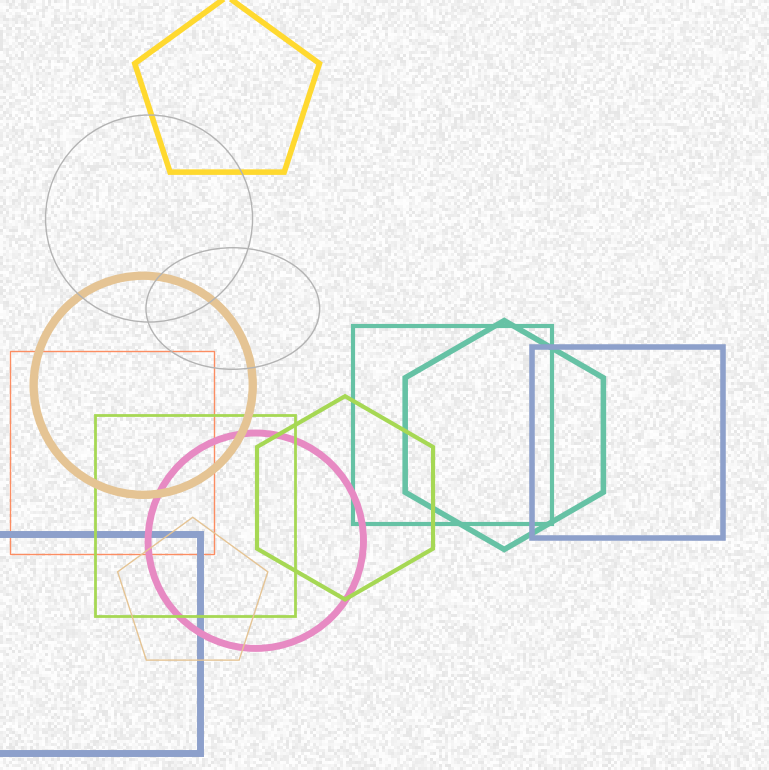[{"shape": "hexagon", "thickness": 2, "radius": 0.74, "center": [0.655, 0.435]}, {"shape": "square", "thickness": 1.5, "radius": 0.64, "center": [0.588, 0.448]}, {"shape": "square", "thickness": 0.5, "radius": 0.66, "center": [0.145, 0.412]}, {"shape": "square", "thickness": 2.5, "radius": 0.71, "center": [0.118, 0.164]}, {"shape": "square", "thickness": 2, "radius": 0.62, "center": [0.815, 0.425]}, {"shape": "circle", "thickness": 2.5, "radius": 0.7, "center": [0.332, 0.298]}, {"shape": "square", "thickness": 1, "radius": 0.65, "center": [0.253, 0.331]}, {"shape": "hexagon", "thickness": 1.5, "radius": 0.66, "center": [0.448, 0.353]}, {"shape": "pentagon", "thickness": 2, "radius": 0.63, "center": [0.295, 0.878]}, {"shape": "pentagon", "thickness": 0.5, "radius": 0.51, "center": [0.25, 0.226]}, {"shape": "circle", "thickness": 3, "radius": 0.71, "center": [0.186, 0.5]}, {"shape": "circle", "thickness": 0.5, "radius": 0.67, "center": [0.194, 0.716]}, {"shape": "oval", "thickness": 0.5, "radius": 0.56, "center": [0.302, 0.599]}]